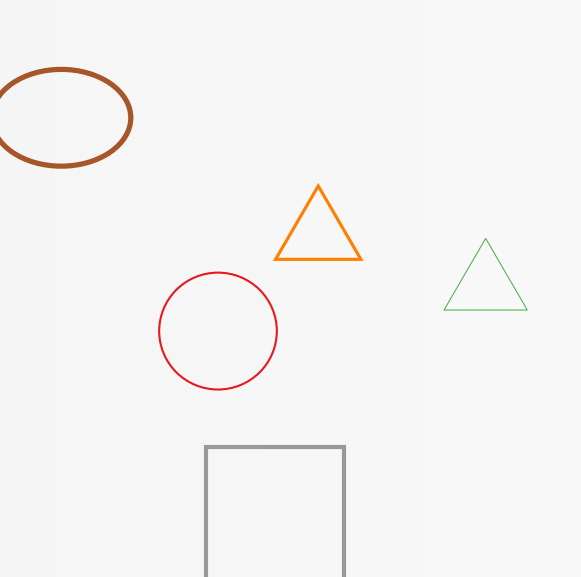[{"shape": "circle", "thickness": 1, "radius": 0.51, "center": [0.375, 0.426]}, {"shape": "triangle", "thickness": 0.5, "radius": 0.41, "center": [0.836, 0.504]}, {"shape": "triangle", "thickness": 1.5, "radius": 0.42, "center": [0.548, 0.592]}, {"shape": "oval", "thickness": 2.5, "radius": 0.6, "center": [0.105, 0.795]}, {"shape": "square", "thickness": 2, "radius": 0.59, "center": [0.473, 0.106]}]